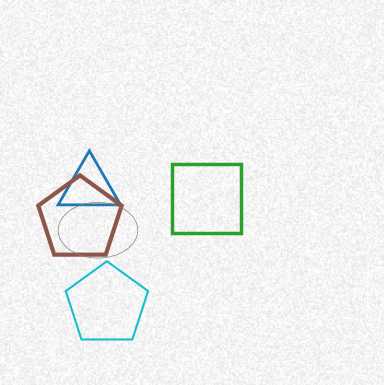[{"shape": "triangle", "thickness": 2, "radius": 0.47, "center": [0.232, 0.515]}, {"shape": "square", "thickness": 2.5, "radius": 0.45, "center": [0.537, 0.485]}, {"shape": "pentagon", "thickness": 3, "radius": 0.57, "center": [0.208, 0.431]}, {"shape": "oval", "thickness": 0.5, "radius": 0.52, "center": [0.254, 0.402]}, {"shape": "pentagon", "thickness": 1.5, "radius": 0.56, "center": [0.278, 0.209]}]